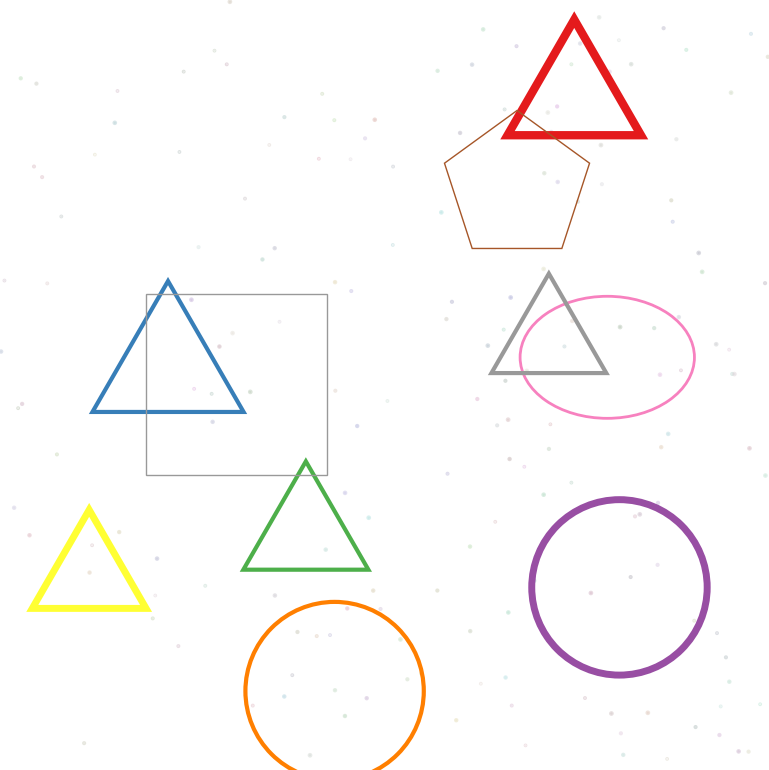[{"shape": "triangle", "thickness": 3, "radius": 0.5, "center": [0.746, 0.874]}, {"shape": "triangle", "thickness": 1.5, "radius": 0.57, "center": [0.218, 0.522]}, {"shape": "triangle", "thickness": 1.5, "radius": 0.47, "center": [0.397, 0.307]}, {"shape": "circle", "thickness": 2.5, "radius": 0.57, "center": [0.805, 0.237]}, {"shape": "circle", "thickness": 1.5, "radius": 0.58, "center": [0.435, 0.102]}, {"shape": "triangle", "thickness": 2.5, "radius": 0.43, "center": [0.116, 0.253]}, {"shape": "pentagon", "thickness": 0.5, "radius": 0.5, "center": [0.671, 0.757]}, {"shape": "oval", "thickness": 1, "radius": 0.57, "center": [0.789, 0.536]}, {"shape": "square", "thickness": 0.5, "radius": 0.59, "center": [0.307, 0.501]}, {"shape": "triangle", "thickness": 1.5, "radius": 0.43, "center": [0.713, 0.559]}]